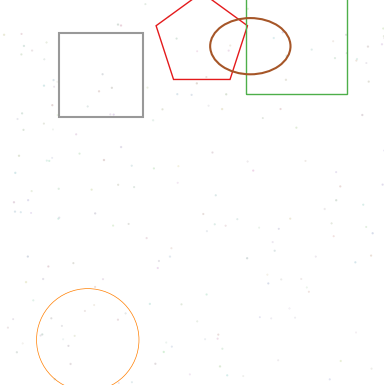[{"shape": "pentagon", "thickness": 1, "radius": 0.62, "center": [0.524, 0.895]}, {"shape": "square", "thickness": 1, "radius": 0.65, "center": [0.771, 0.887]}, {"shape": "circle", "thickness": 0.5, "radius": 0.67, "center": [0.228, 0.117]}, {"shape": "oval", "thickness": 1.5, "radius": 0.52, "center": [0.65, 0.88]}, {"shape": "square", "thickness": 1.5, "radius": 0.55, "center": [0.262, 0.806]}]